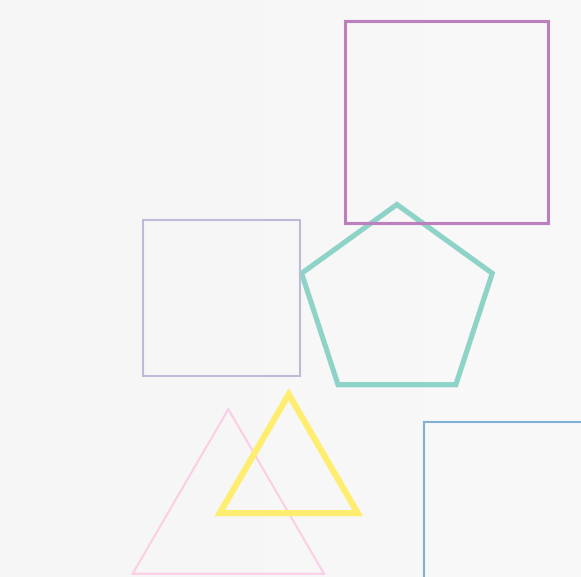[{"shape": "pentagon", "thickness": 2.5, "radius": 0.86, "center": [0.683, 0.473]}, {"shape": "square", "thickness": 1, "radius": 0.68, "center": [0.382, 0.484]}, {"shape": "square", "thickness": 1, "radius": 0.77, "center": [0.884, 0.114]}, {"shape": "triangle", "thickness": 1, "radius": 0.95, "center": [0.393, 0.101]}, {"shape": "square", "thickness": 1.5, "radius": 0.87, "center": [0.769, 0.787]}, {"shape": "triangle", "thickness": 3, "radius": 0.69, "center": [0.497, 0.179]}]